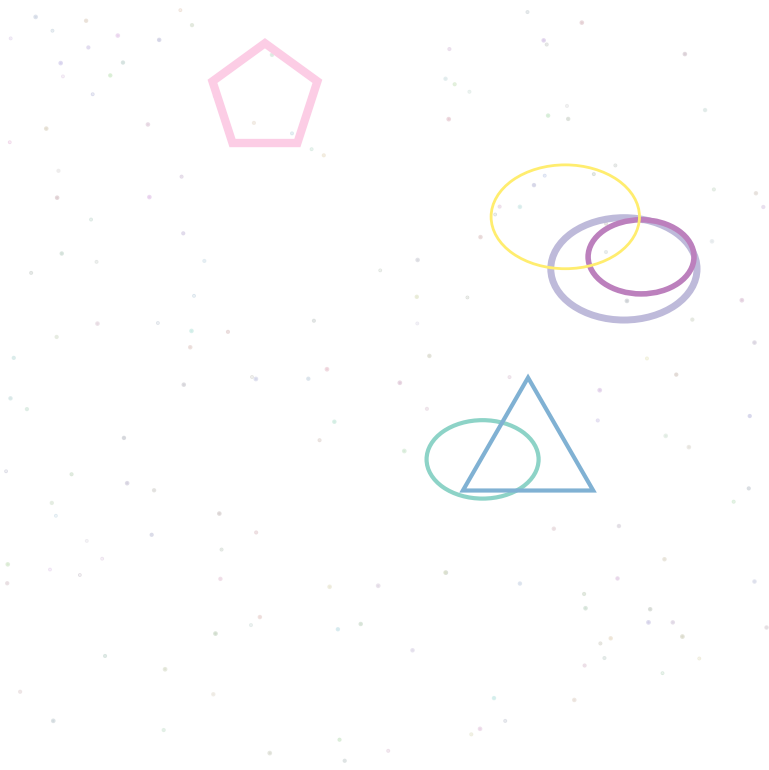[{"shape": "oval", "thickness": 1.5, "radius": 0.36, "center": [0.627, 0.403]}, {"shape": "oval", "thickness": 2.5, "radius": 0.47, "center": [0.81, 0.651]}, {"shape": "triangle", "thickness": 1.5, "radius": 0.49, "center": [0.686, 0.412]}, {"shape": "pentagon", "thickness": 3, "radius": 0.36, "center": [0.344, 0.872]}, {"shape": "oval", "thickness": 2, "radius": 0.34, "center": [0.833, 0.666]}, {"shape": "oval", "thickness": 1, "radius": 0.48, "center": [0.734, 0.718]}]